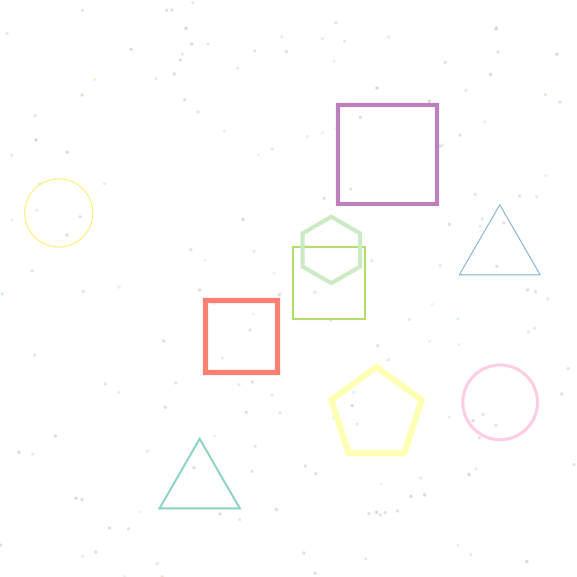[{"shape": "triangle", "thickness": 1, "radius": 0.4, "center": [0.346, 0.159]}, {"shape": "pentagon", "thickness": 3, "radius": 0.41, "center": [0.652, 0.281]}, {"shape": "square", "thickness": 2.5, "radius": 0.31, "center": [0.417, 0.418]}, {"shape": "triangle", "thickness": 0.5, "radius": 0.4, "center": [0.865, 0.564]}, {"shape": "square", "thickness": 1, "radius": 0.31, "center": [0.57, 0.509]}, {"shape": "circle", "thickness": 1.5, "radius": 0.32, "center": [0.866, 0.302]}, {"shape": "square", "thickness": 2, "radius": 0.43, "center": [0.672, 0.732]}, {"shape": "hexagon", "thickness": 2, "radius": 0.29, "center": [0.574, 0.566]}, {"shape": "circle", "thickness": 0.5, "radius": 0.3, "center": [0.102, 0.63]}]